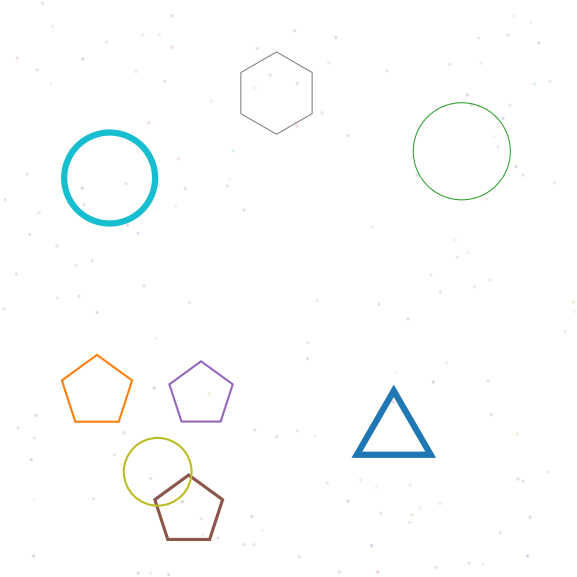[{"shape": "triangle", "thickness": 3, "radius": 0.37, "center": [0.682, 0.249]}, {"shape": "pentagon", "thickness": 1, "radius": 0.32, "center": [0.168, 0.321]}, {"shape": "circle", "thickness": 0.5, "radius": 0.42, "center": [0.8, 0.737]}, {"shape": "pentagon", "thickness": 1, "radius": 0.29, "center": [0.348, 0.316]}, {"shape": "pentagon", "thickness": 1.5, "radius": 0.31, "center": [0.327, 0.115]}, {"shape": "hexagon", "thickness": 0.5, "radius": 0.36, "center": [0.479, 0.838]}, {"shape": "circle", "thickness": 1, "radius": 0.29, "center": [0.273, 0.182]}, {"shape": "circle", "thickness": 3, "radius": 0.39, "center": [0.19, 0.691]}]